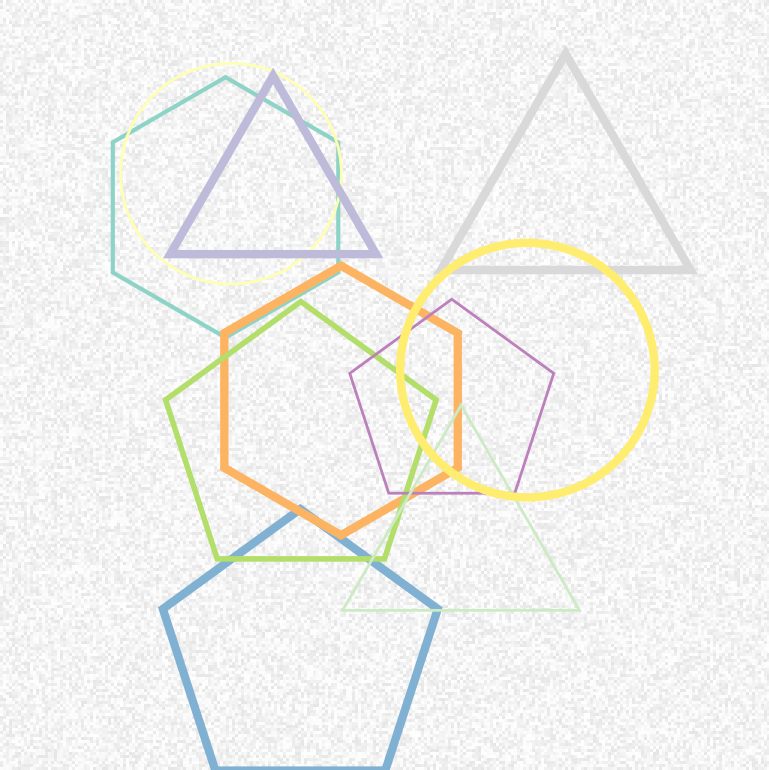[{"shape": "hexagon", "thickness": 1.5, "radius": 0.85, "center": [0.293, 0.731]}, {"shape": "circle", "thickness": 1, "radius": 0.72, "center": [0.3, 0.774]}, {"shape": "triangle", "thickness": 3, "radius": 0.77, "center": [0.355, 0.747]}, {"shape": "pentagon", "thickness": 3, "radius": 0.94, "center": [0.39, 0.151]}, {"shape": "hexagon", "thickness": 3, "radius": 0.88, "center": [0.443, 0.48]}, {"shape": "pentagon", "thickness": 2, "radius": 0.92, "center": [0.391, 0.424]}, {"shape": "triangle", "thickness": 3, "radius": 0.94, "center": [0.735, 0.743]}, {"shape": "pentagon", "thickness": 1, "radius": 0.7, "center": [0.587, 0.472]}, {"shape": "triangle", "thickness": 1, "radius": 0.89, "center": [0.599, 0.296]}, {"shape": "circle", "thickness": 3, "radius": 0.83, "center": [0.685, 0.519]}]